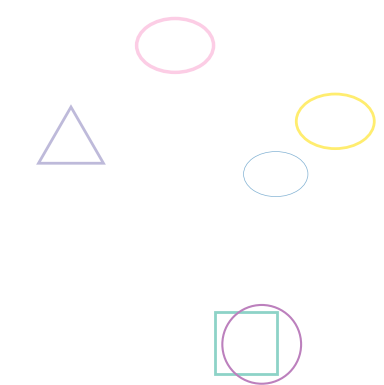[{"shape": "square", "thickness": 2, "radius": 0.41, "center": [0.638, 0.109]}, {"shape": "triangle", "thickness": 2, "radius": 0.49, "center": [0.184, 0.625]}, {"shape": "oval", "thickness": 0.5, "radius": 0.42, "center": [0.716, 0.548]}, {"shape": "oval", "thickness": 2.5, "radius": 0.5, "center": [0.455, 0.882]}, {"shape": "circle", "thickness": 1.5, "radius": 0.51, "center": [0.68, 0.106]}, {"shape": "oval", "thickness": 2, "radius": 0.51, "center": [0.871, 0.685]}]